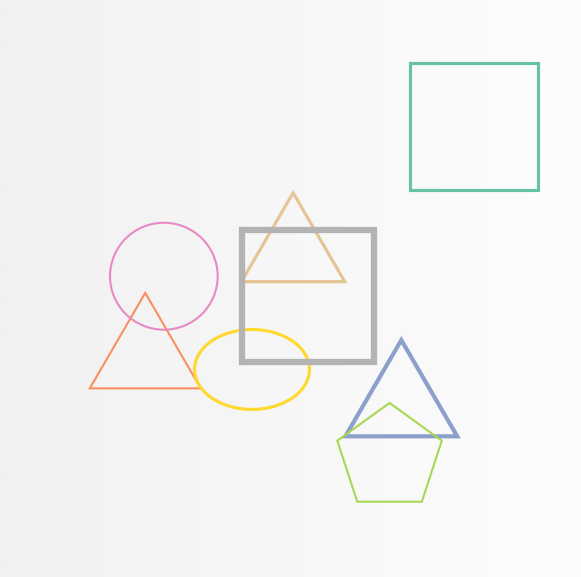[{"shape": "square", "thickness": 1.5, "radius": 0.55, "center": [0.816, 0.78]}, {"shape": "triangle", "thickness": 1, "radius": 0.55, "center": [0.25, 0.382]}, {"shape": "triangle", "thickness": 2, "radius": 0.56, "center": [0.69, 0.299]}, {"shape": "circle", "thickness": 1, "radius": 0.46, "center": [0.282, 0.521]}, {"shape": "pentagon", "thickness": 1, "radius": 0.47, "center": [0.67, 0.207]}, {"shape": "oval", "thickness": 1.5, "radius": 0.49, "center": [0.434, 0.359]}, {"shape": "triangle", "thickness": 1.5, "radius": 0.51, "center": [0.504, 0.563]}, {"shape": "square", "thickness": 3, "radius": 0.57, "center": [0.53, 0.486]}]